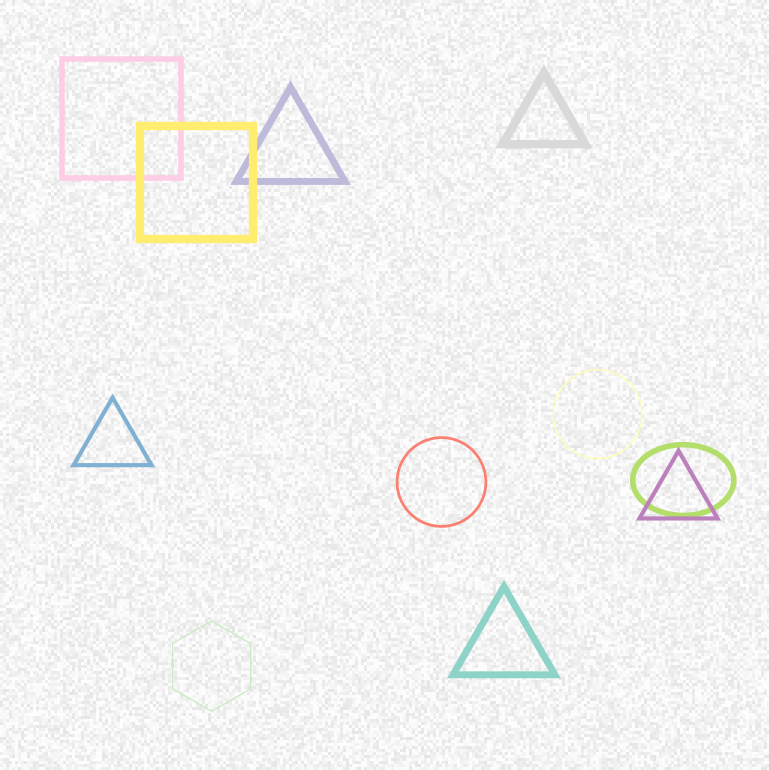[{"shape": "triangle", "thickness": 2.5, "radius": 0.38, "center": [0.654, 0.162]}, {"shape": "circle", "thickness": 0.5, "radius": 0.29, "center": [0.776, 0.462]}, {"shape": "triangle", "thickness": 2.5, "radius": 0.41, "center": [0.377, 0.805]}, {"shape": "circle", "thickness": 1, "radius": 0.29, "center": [0.573, 0.374]}, {"shape": "triangle", "thickness": 1.5, "radius": 0.29, "center": [0.146, 0.425]}, {"shape": "oval", "thickness": 2, "radius": 0.33, "center": [0.887, 0.376]}, {"shape": "square", "thickness": 2, "radius": 0.39, "center": [0.158, 0.846]}, {"shape": "triangle", "thickness": 3, "radius": 0.31, "center": [0.706, 0.844]}, {"shape": "triangle", "thickness": 1.5, "radius": 0.29, "center": [0.881, 0.356]}, {"shape": "hexagon", "thickness": 0.5, "radius": 0.29, "center": [0.275, 0.135]}, {"shape": "square", "thickness": 3, "radius": 0.37, "center": [0.255, 0.763]}]